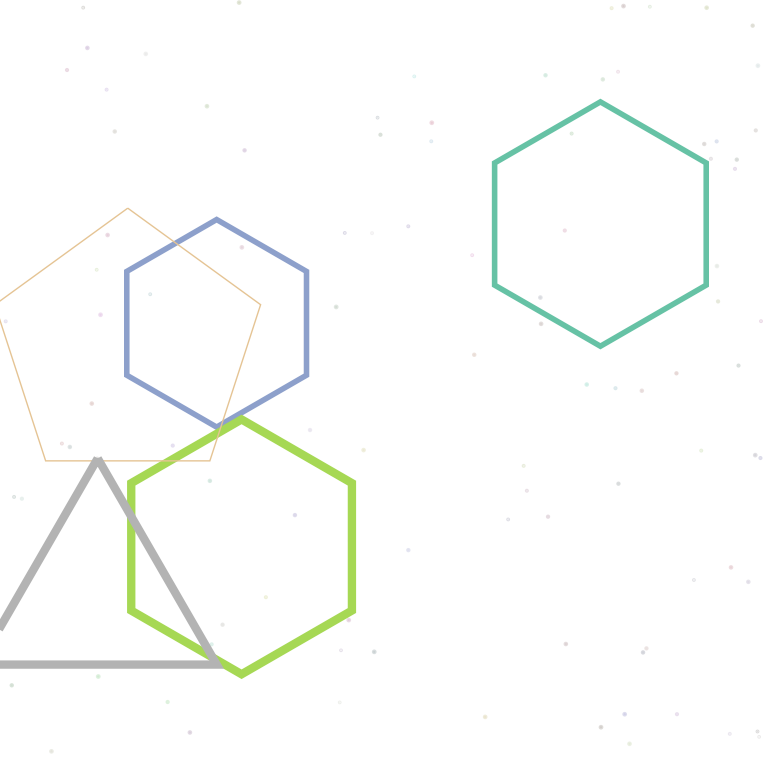[{"shape": "hexagon", "thickness": 2, "radius": 0.79, "center": [0.78, 0.709]}, {"shape": "hexagon", "thickness": 2, "radius": 0.67, "center": [0.281, 0.58]}, {"shape": "hexagon", "thickness": 3, "radius": 0.83, "center": [0.314, 0.29]}, {"shape": "pentagon", "thickness": 0.5, "radius": 0.91, "center": [0.166, 0.548]}, {"shape": "triangle", "thickness": 3, "radius": 0.89, "center": [0.127, 0.226]}]